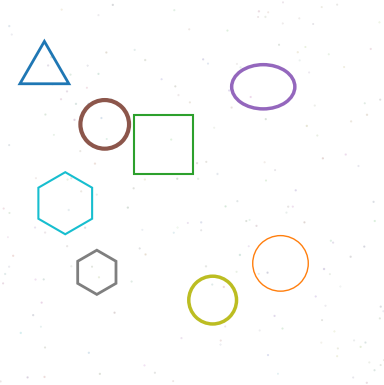[{"shape": "triangle", "thickness": 2, "radius": 0.37, "center": [0.115, 0.819]}, {"shape": "circle", "thickness": 1, "radius": 0.36, "center": [0.729, 0.316]}, {"shape": "square", "thickness": 1.5, "radius": 0.38, "center": [0.424, 0.624]}, {"shape": "oval", "thickness": 2.5, "radius": 0.41, "center": [0.684, 0.775]}, {"shape": "circle", "thickness": 3, "radius": 0.32, "center": [0.272, 0.677]}, {"shape": "hexagon", "thickness": 2, "radius": 0.29, "center": [0.252, 0.293]}, {"shape": "circle", "thickness": 2.5, "radius": 0.31, "center": [0.552, 0.221]}, {"shape": "hexagon", "thickness": 1.5, "radius": 0.4, "center": [0.169, 0.472]}]